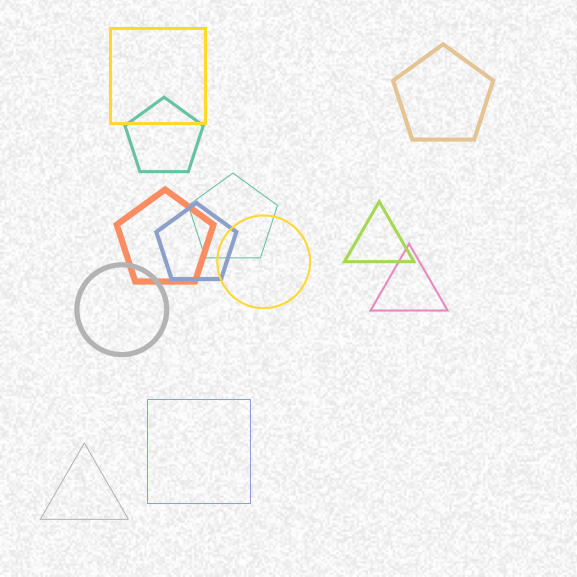[{"shape": "pentagon", "thickness": 0.5, "radius": 0.41, "center": [0.403, 0.618]}, {"shape": "pentagon", "thickness": 1.5, "radius": 0.36, "center": [0.284, 0.76]}, {"shape": "pentagon", "thickness": 3, "radius": 0.44, "center": [0.286, 0.583]}, {"shape": "pentagon", "thickness": 2, "radius": 0.36, "center": [0.34, 0.575]}, {"shape": "square", "thickness": 0.5, "radius": 0.45, "center": [0.344, 0.218]}, {"shape": "triangle", "thickness": 1, "radius": 0.39, "center": [0.708, 0.5]}, {"shape": "triangle", "thickness": 1.5, "radius": 0.35, "center": [0.657, 0.581]}, {"shape": "square", "thickness": 1.5, "radius": 0.41, "center": [0.272, 0.869]}, {"shape": "circle", "thickness": 1, "radius": 0.4, "center": [0.457, 0.546]}, {"shape": "pentagon", "thickness": 2, "radius": 0.46, "center": [0.767, 0.831]}, {"shape": "circle", "thickness": 2.5, "radius": 0.39, "center": [0.211, 0.463]}, {"shape": "triangle", "thickness": 0.5, "radius": 0.44, "center": [0.146, 0.144]}]